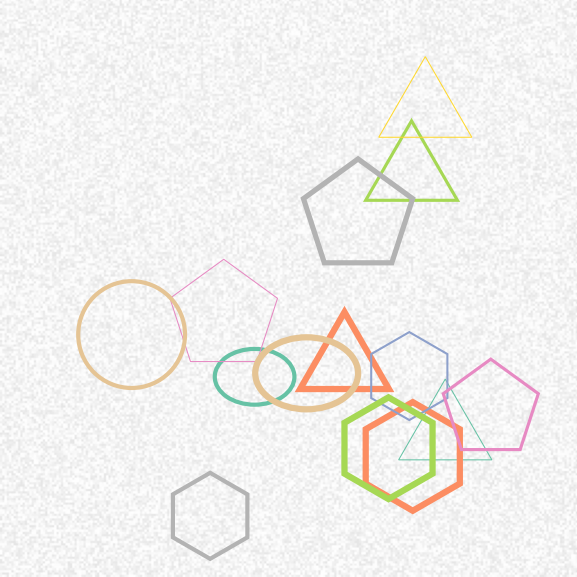[{"shape": "oval", "thickness": 2, "radius": 0.34, "center": [0.441, 0.347]}, {"shape": "triangle", "thickness": 0.5, "radius": 0.47, "center": [0.771, 0.249]}, {"shape": "hexagon", "thickness": 3, "radius": 0.47, "center": [0.715, 0.209]}, {"shape": "triangle", "thickness": 3, "radius": 0.44, "center": [0.597, 0.37]}, {"shape": "hexagon", "thickness": 1, "radius": 0.38, "center": [0.709, 0.348]}, {"shape": "pentagon", "thickness": 1.5, "radius": 0.43, "center": [0.85, 0.291]}, {"shape": "pentagon", "thickness": 0.5, "radius": 0.49, "center": [0.387, 0.452]}, {"shape": "hexagon", "thickness": 3, "radius": 0.44, "center": [0.673, 0.223]}, {"shape": "triangle", "thickness": 1.5, "radius": 0.46, "center": [0.713, 0.698]}, {"shape": "triangle", "thickness": 0.5, "radius": 0.47, "center": [0.736, 0.808]}, {"shape": "circle", "thickness": 2, "radius": 0.46, "center": [0.228, 0.42]}, {"shape": "oval", "thickness": 3, "radius": 0.45, "center": [0.531, 0.353]}, {"shape": "pentagon", "thickness": 2.5, "radius": 0.5, "center": [0.62, 0.624]}, {"shape": "hexagon", "thickness": 2, "radius": 0.37, "center": [0.364, 0.106]}]